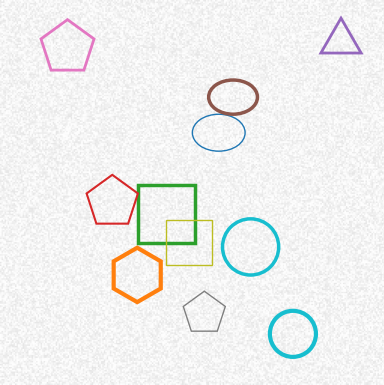[{"shape": "oval", "thickness": 1, "radius": 0.34, "center": [0.568, 0.655]}, {"shape": "hexagon", "thickness": 3, "radius": 0.35, "center": [0.356, 0.286]}, {"shape": "square", "thickness": 2.5, "radius": 0.37, "center": [0.433, 0.444]}, {"shape": "pentagon", "thickness": 1.5, "radius": 0.35, "center": [0.292, 0.476]}, {"shape": "triangle", "thickness": 2, "radius": 0.3, "center": [0.886, 0.892]}, {"shape": "oval", "thickness": 2.5, "radius": 0.32, "center": [0.605, 0.748]}, {"shape": "pentagon", "thickness": 2, "radius": 0.36, "center": [0.175, 0.877]}, {"shape": "pentagon", "thickness": 1, "radius": 0.29, "center": [0.531, 0.186]}, {"shape": "square", "thickness": 1, "radius": 0.29, "center": [0.491, 0.37]}, {"shape": "circle", "thickness": 2.5, "radius": 0.36, "center": [0.651, 0.359]}, {"shape": "circle", "thickness": 3, "radius": 0.3, "center": [0.761, 0.133]}]